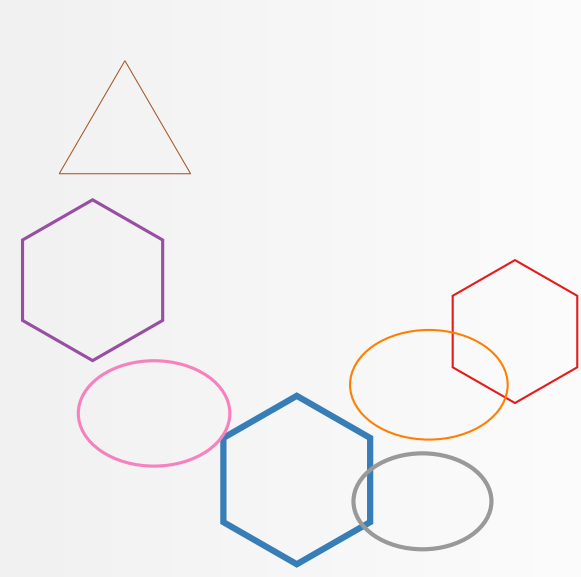[{"shape": "hexagon", "thickness": 1, "radius": 0.62, "center": [0.886, 0.425]}, {"shape": "hexagon", "thickness": 3, "radius": 0.73, "center": [0.511, 0.168]}, {"shape": "hexagon", "thickness": 1.5, "radius": 0.7, "center": [0.159, 0.514]}, {"shape": "oval", "thickness": 1, "radius": 0.68, "center": [0.738, 0.333]}, {"shape": "triangle", "thickness": 0.5, "radius": 0.65, "center": [0.215, 0.764]}, {"shape": "oval", "thickness": 1.5, "radius": 0.65, "center": [0.265, 0.283]}, {"shape": "oval", "thickness": 2, "radius": 0.59, "center": [0.727, 0.131]}]